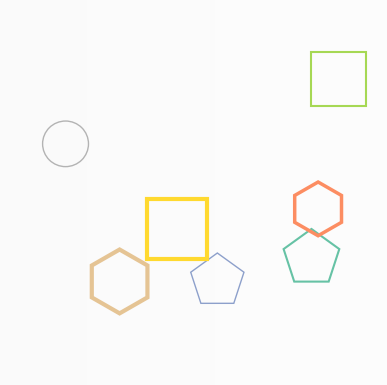[{"shape": "pentagon", "thickness": 1.5, "radius": 0.38, "center": [0.804, 0.33]}, {"shape": "hexagon", "thickness": 2.5, "radius": 0.35, "center": [0.821, 0.457]}, {"shape": "pentagon", "thickness": 1, "radius": 0.36, "center": [0.561, 0.271]}, {"shape": "square", "thickness": 1.5, "radius": 0.35, "center": [0.873, 0.794]}, {"shape": "square", "thickness": 3, "radius": 0.39, "center": [0.457, 0.405]}, {"shape": "hexagon", "thickness": 3, "radius": 0.41, "center": [0.309, 0.269]}, {"shape": "circle", "thickness": 1, "radius": 0.3, "center": [0.169, 0.626]}]